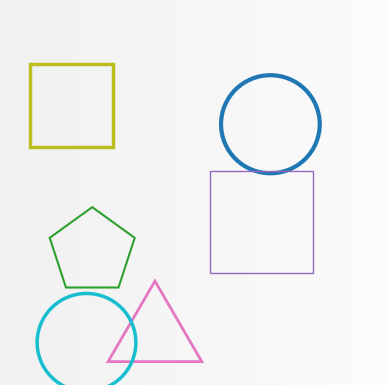[{"shape": "circle", "thickness": 3, "radius": 0.64, "center": [0.698, 0.677]}, {"shape": "pentagon", "thickness": 1.5, "radius": 0.58, "center": [0.238, 0.347]}, {"shape": "square", "thickness": 1, "radius": 0.66, "center": [0.674, 0.423]}, {"shape": "triangle", "thickness": 2, "radius": 0.7, "center": [0.4, 0.13]}, {"shape": "square", "thickness": 2.5, "radius": 0.53, "center": [0.185, 0.726]}, {"shape": "circle", "thickness": 2.5, "radius": 0.64, "center": [0.223, 0.11]}]